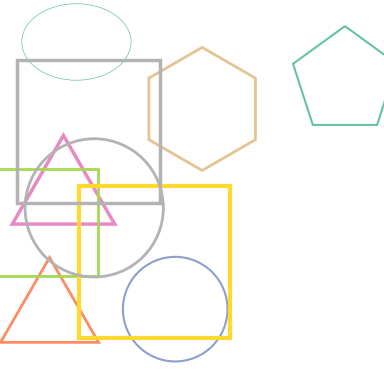[{"shape": "oval", "thickness": 0.5, "radius": 0.71, "center": [0.198, 0.891]}, {"shape": "pentagon", "thickness": 1.5, "radius": 0.71, "center": [0.896, 0.79]}, {"shape": "triangle", "thickness": 2, "radius": 0.73, "center": [0.129, 0.184]}, {"shape": "circle", "thickness": 1.5, "radius": 0.68, "center": [0.455, 0.197]}, {"shape": "triangle", "thickness": 2.5, "radius": 0.77, "center": [0.165, 0.495]}, {"shape": "square", "thickness": 2, "radius": 0.69, "center": [0.115, 0.421]}, {"shape": "square", "thickness": 3, "radius": 0.98, "center": [0.402, 0.319]}, {"shape": "hexagon", "thickness": 2, "radius": 0.8, "center": [0.525, 0.717]}, {"shape": "square", "thickness": 2.5, "radius": 0.93, "center": [0.229, 0.658]}, {"shape": "circle", "thickness": 2, "radius": 0.9, "center": [0.245, 0.46]}]